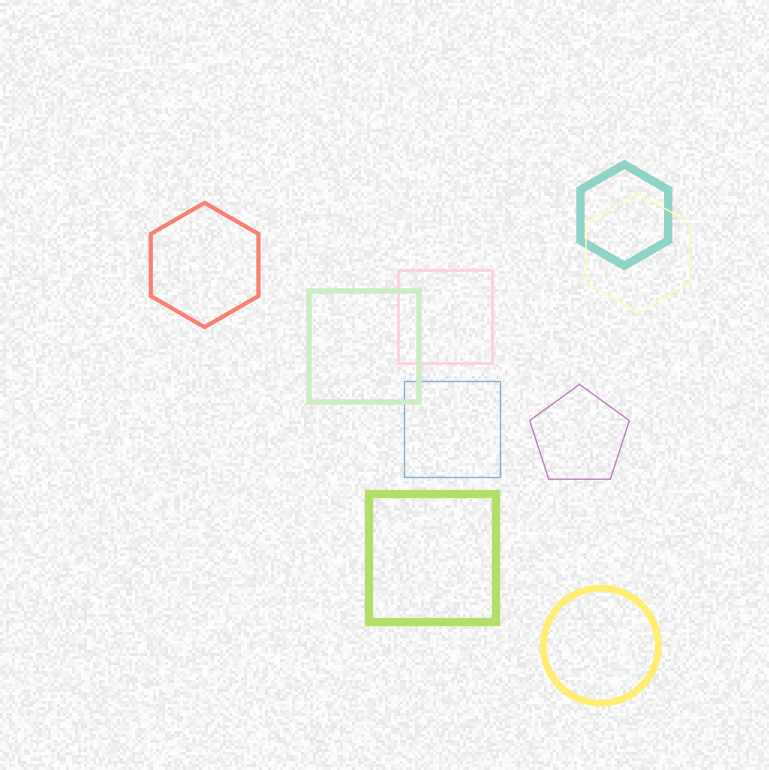[{"shape": "hexagon", "thickness": 3, "radius": 0.33, "center": [0.811, 0.721]}, {"shape": "hexagon", "thickness": 0.5, "radius": 0.39, "center": [0.828, 0.672]}, {"shape": "hexagon", "thickness": 1.5, "radius": 0.4, "center": [0.266, 0.656]}, {"shape": "square", "thickness": 0.5, "radius": 0.31, "center": [0.587, 0.443]}, {"shape": "square", "thickness": 3, "radius": 0.41, "center": [0.562, 0.275]}, {"shape": "square", "thickness": 1, "radius": 0.3, "center": [0.578, 0.589]}, {"shape": "pentagon", "thickness": 0.5, "radius": 0.34, "center": [0.753, 0.433]}, {"shape": "square", "thickness": 2, "radius": 0.36, "center": [0.473, 0.55]}, {"shape": "circle", "thickness": 2.5, "radius": 0.37, "center": [0.78, 0.161]}]